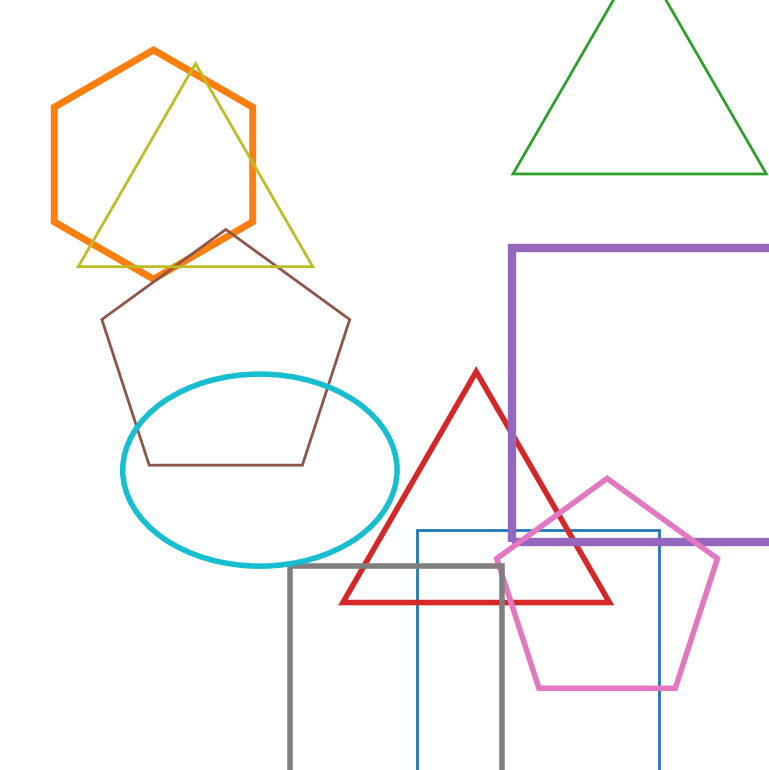[{"shape": "square", "thickness": 1, "radius": 0.79, "center": [0.699, 0.154]}, {"shape": "hexagon", "thickness": 2.5, "radius": 0.74, "center": [0.199, 0.786]}, {"shape": "triangle", "thickness": 1, "radius": 0.95, "center": [0.831, 0.869]}, {"shape": "triangle", "thickness": 2, "radius": 1.0, "center": [0.618, 0.317]}, {"shape": "square", "thickness": 3, "radius": 0.96, "center": [0.856, 0.487]}, {"shape": "pentagon", "thickness": 1, "radius": 0.85, "center": [0.293, 0.533]}, {"shape": "pentagon", "thickness": 2, "radius": 0.75, "center": [0.788, 0.228]}, {"shape": "square", "thickness": 2, "radius": 0.69, "center": [0.514, 0.128]}, {"shape": "triangle", "thickness": 1, "radius": 0.88, "center": [0.254, 0.742]}, {"shape": "oval", "thickness": 2, "radius": 0.89, "center": [0.338, 0.389]}]